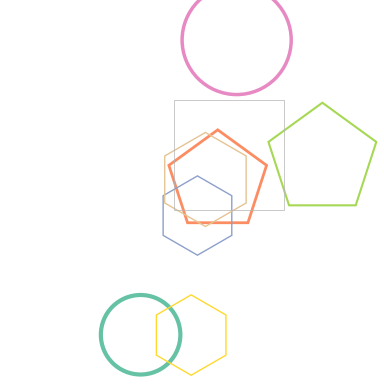[{"shape": "circle", "thickness": 3, "radius": 0.52, "center": [0.365, 0.131]}, {"shape": "pentagon", "thickness": 2, "radius": 0.67, "center": [0.566, 0.529]}, {"shape": "hexagon", "thickness": 1, "radius": 0.51, "center": [0.513, 0.44]}, {"shape": "circle", "thickness": 2.5, "radius": 0.71, "center": [0.615, 0.896]}, {"shape": "pentagon", "thickness": 1.5, "radius": 0.74, "center": [0.837, 0.586]}, {"shape": "hexagon", "thickness": 1, "radius": 0.52, "center": [0.497, 0.13]}, {"shape": "hexagon", "thickness": 1, "radius": 0.61, "center": [0.534, 0.534]}, {"shape": "square", "thickness": 0.5, "radius": 0.71, "center": [0.595, 0.596]}]